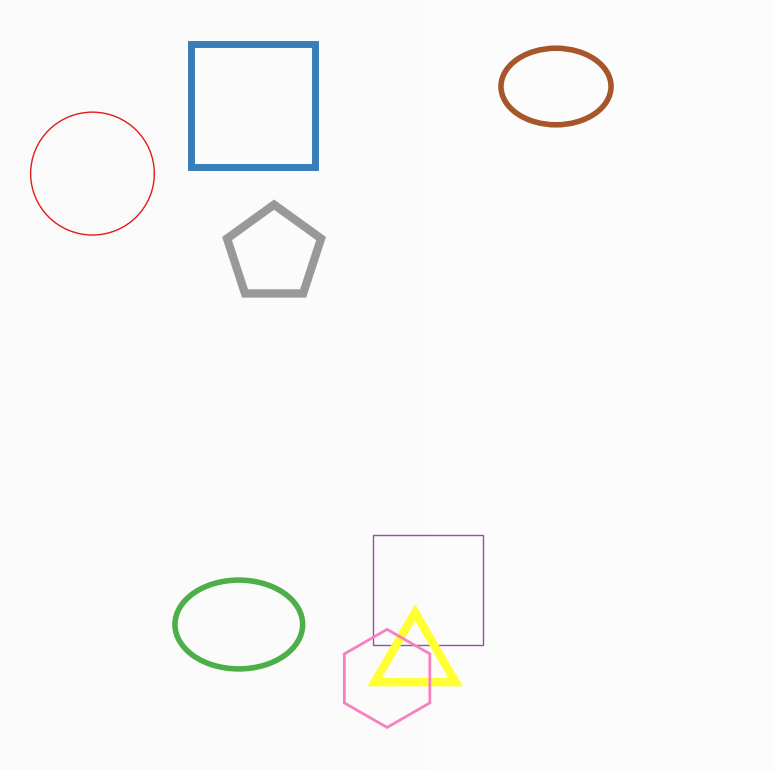[{"shape": "circle", "thickness": 0.5, "radius": 0.4, "center": [0.119, 0.775]}, {"shape": "square", "thickness": 2.5, "radius": 0.4, "center": [0.327, 0.863]}, {"shape": "oval", "thickness": 2, "radius": 0.41, "center": [0.308, 0.189]}, {"shape": "square", "thickness": 0.5, "radius": 0.35, "center": [0.552, 0.234]}, {"shape": "triangle", "thickness": 3, "radius": 0.3, "center": [0.536, 0.144]}, {"shape": "oval", "thickness": 2, "radius": 0.36, "center": [0.717, 0.888]}, {"shape": "hexagon", "thickness": 1, "radius": 0.32, "center": [0.499, 0.119]}, {"shape": "pentagon", "thickness": 3, "radius": 0.32, "center": [0.354, 0.67]}]